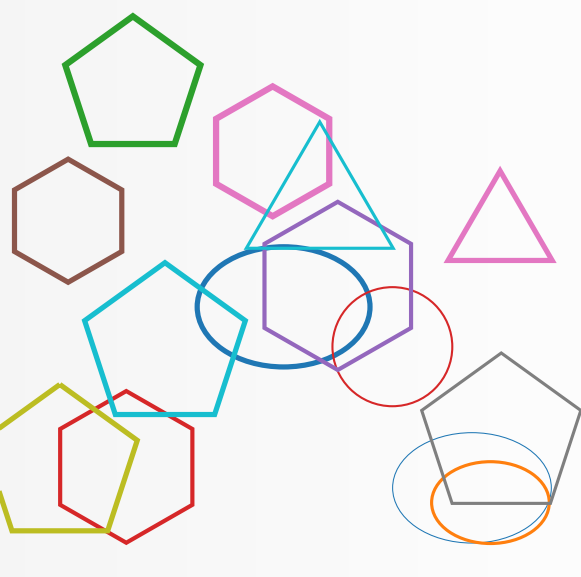[{"shape": "oval", "thickness": 0.5, "radius": 0.68, "center": [0.812, 0.154]}, {"shape": "oval", "thickness": 2.5, "radius": 0.74, "center": [0.488, 0.468]}, {"shape": "oval", "thickness": 1.5, "radius": 0.51, "center": [0.844, 0.129]}, {"shape": "pentagon", "thickness": 3, "radius": 0.61, "center": [0.229, 0.849]}, {"shape": "hexagon", "thickness": 2, "radius": 0.66, "center": [0.217, 0.191]}, {"shape": "circle", "thickness": 1, "radius": 0.52, "center": [0.675, 0.399]}, {"shape": "hexagon", "thickness": 2, "radius": 0.73, "center": [0.581, 0.504]}, {"shape": "hexagon", "thickness": 2.5, "radius": 0.53, "center": [0.117, 0.617]}, {"shape": "triangle", "thickness": 2.5, "radius": 0.52, "center": [0.86, 0.6]}, {"shape": "hexagon", "thickness": 3, "radius": 0.56, "center": [0.469, 0.737]}, {"shape": "pentagon", "thickness": 1.5, "radius": 0.72, "center": [0.862, 0.244]}, {"shape": "pentagon", "thickness": 2.5, "radius": 0.7, "center": [0.103, 0.193]}, {"shape": "triangle", "thickness": 1.5, "radius": 0.73, "center": [0.55, 0.642]}, {"shape": "pentagon", "thickness": 2.5, "radius": 0.73, "center": [0.284, 0.399]}]